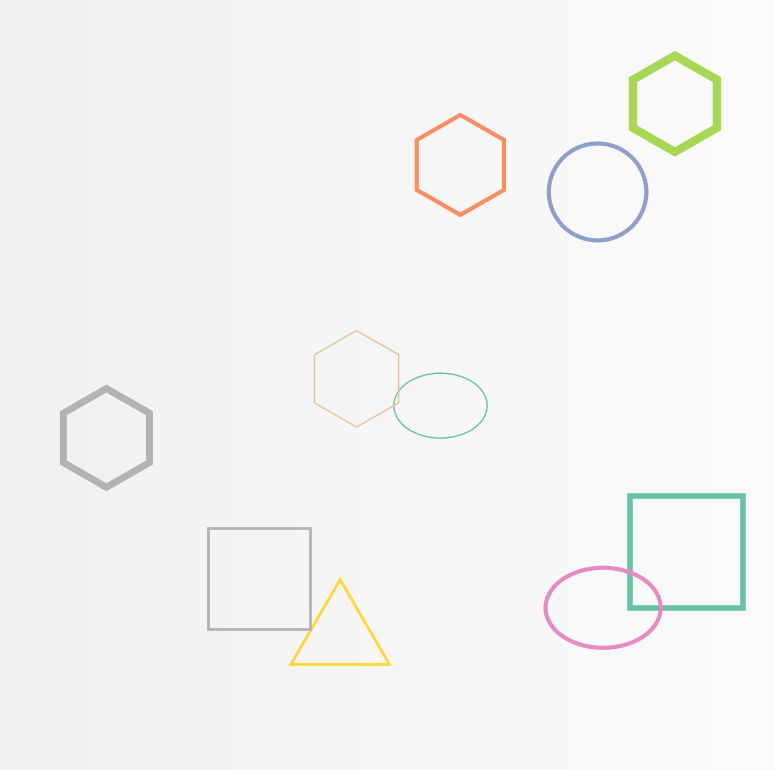[{"shape": "oval", "thickness": 0.5, "radius": 0.3, "center": [0.568, 0.473]}, {"shape": "square", "thickness": 2, "radius": 0.36, "center": [0.886, 0.283]}, {"shape": "hexagon", "thickness": 1.5, "radius": 0.32, "center": [0.594, 0.786]}, {"shape": "circle", "thickness": 1.5, "radius": 0.31, "center": [0.771, 0.751]}, {"shape": "oval", "thickness": 1.5, "radius": 0.37, "center": [0.778, 0.211]}, {"shape": "hexagon", "thickness": 3, "radius": 0.31, "center": [0.871, 0.865]}, {"shape": "triangle", "thickness": 1, "radius": 0.37, "center": [0.439, 0.174]}, {"shape": "hexagon", "thickness": 0.5, "radius": 0.31, "center": [0.46, 0.508]}, {"shape": "square", "thickness": 1, "radius": 0.33, "center": [0.334, 0.249]}, {"shape": "hexagon", "thickness": 2.5, "radius": 0.32, "center": [0.137, 0.431]}]